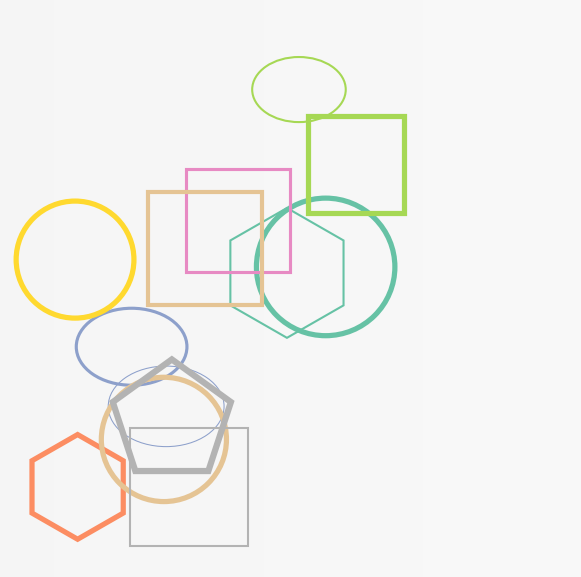[{"shape": "hexagon", "thickness": 1, "radius": 0.56, "center": [0.494, 0.527]}, {"shape": "circle", "thickness": 2.5, "radius": 0.6, "center": [0.56, 0.537]}, {"shape": "hexagon", "thickness": 2.5, "radius": 0.45, "center": [0.134, 0.156]}, {"shape": "oval", "thickness": 0.5, "radius": 0.5, "center": [0.286, 0.296]}, {"shape": "oval", "thickness": 1.5, "radius": 0.48, "center": [0.226, 0.399]}, {"shape": "square", "thickness": 1.5, "radius": 0.45, "center": [0.41, 0.617]}, {"shape": "oval", "thickness": 1, "radius": 0.4, "center": [0.514, 0.844]}, {"shape": "square", "thickness": 2.5, "radius": 0.42, "center": [0.612, 0.714]}, {"shape": "circle", "thickness": 2.5, "radius": 0.51, "center": [0.129, 0.55]}, {"shape": "circle", "thickness": 2.5, "radius": 0.54, "center": [0.282, 0.238]}, {"shape": "square", "thickness": 2, "radius": 0.49, "center": [0.353, 0.568]}, {"shape": "pentagon", "thickness": 3, "radius": 0.53, "center": [0.296, 0.27]}, {"shape": "square", "thickness": 1, "radius": 0.51, "center": [0.326, 0.156]}]